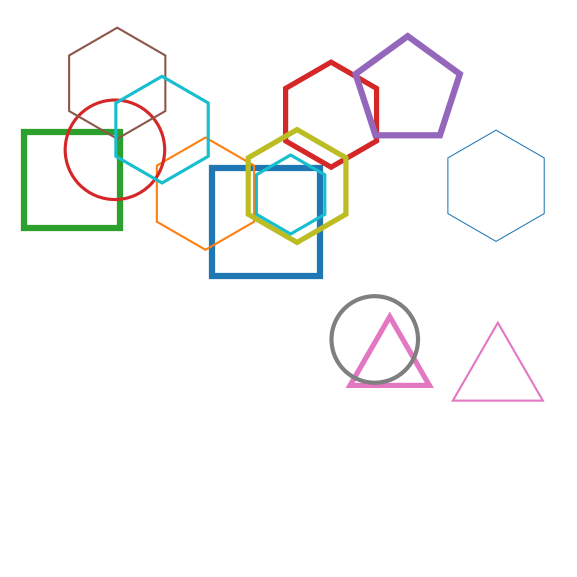[{"shape": "hexagon", "thickness": 0.5, "radius": 0.48, "center": [0.859, 0.677]}, {"shape": "square", "thickness": 3, "radius": 0.47, "center": [0.461, 0.614]}, {"shape": "hexagon", "thickness": 1, "radius": 0.49, "center": [0.356, 0.664]}, {"shape": "square", "thickness": 3, "radius": 0.42, "center": [0.125, 0.688]}, {"shape": "circle", "thickness": 1.5, "radius": 0.43, "center": [0.199, 0.74]}, {"shape": "hexagon", "thickness": 2.5, "radius": 0.45, "center": [0.573, 0.801]}, {"shape": "pentagon", "thickness": 3, "radius": 0.47, "center": [0.706, 0.842]}, {"shape": "hexagon", "thickness": 1, "radius": 0.48, "center": [0.203, 0.855]}, {"shape": "triangle", "thickness": 1, "radius": 0.45, "center": [0.862, 0.35]}, {"shape": "triangle", "thickness": 2.5, "radius": 0.4, "center": [0.675, 0.371]}, {"shape": "circle", "thickness": 2, "radius": 0.37, "center": [0.649, 0.411]}, {"shape": "hexagon", "thickness": 2.5, "radius": 0.49, "center": [0.514, 0.677]}, {"shape": "hexagon", "thickness": 1.5, "radius": 0.34, "center": [0.503, 0.662]}, {"shape": "hexagon", "thickness": 1.5, "radius": 0.46, "center": [0.281, 0.775]}]